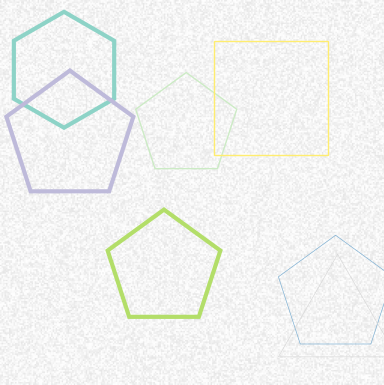[{"shape": "hexagon", "thickness": 3, "radius": 0.75, "center": [0.166, 0.819]}, {"shape": "pentagon", "thickness": 3, "radius": 0.87, "center": [0.181, 0.643]}, {"shape": "pentagon", "thickness": 0.5, "radius": 0.78, "center": [0.872, 0.233]}, {"shape": "pentagon", "thickness": 3, "radius": 0.77, "center": [0.426, 0.302]}, {"shape": "triangle", "thickness": 0.5, "radius": 0.89, "center": [0.877, 0.162]}, {"shape": "pentagon", "thickness": 1, "radius": 0.69, "center": [0.484, 0.674]}, {"shape": "square", "thickness": 1, "radius": 0.74, "center": [0.704, 0.745]}]